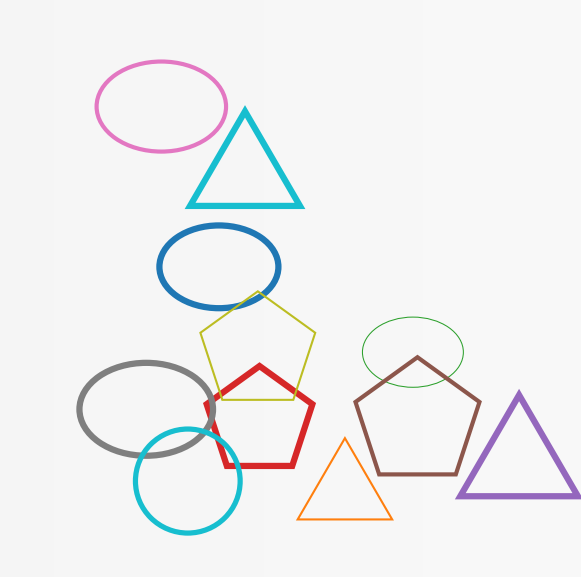[{"shape": "oval", "thickness": 3, "radius": 0.51, "center": [0.377, 0.537]}, {"shape": "triangle", "thickness": 1, "radius": 0.47, "center": [0.593, 0.147]}, {"shape": "oval", "thickness": 0.5, "radius": 0.43, "center": [0.71, 0.389]}, {"shape": "pentagon", "thickness": 3, "radius": 0.48, "center": [0.447, 0.27]}, {"shape": "triangle", "thickness": 3, "radius": 0.58, "center": [0.893, 0.198]}, {"shape": "pentagon", "thickness": 2, "radius": 0.56, "center": [0.718, 0.268]}, {"shape": "oval", "thickness": 2, "radius": 0.56, "center": [0.278, 0.815]}, {"shape": "oval", "thickness": 3, "radius": 0.57, "center": [0.252, 0.29]}, {"shape": "pentagon", "thickness": 1, "radius": 0.52, "center": [0.444, 0.391]}, {"shape": "triangle", "thickness": 3, "radius": 0.55, "center": [0.422, 0.697]}, {"shape": "circle", "thickness": 2.5, "radius": 0.45, "center": [0.323, 0.166]}]